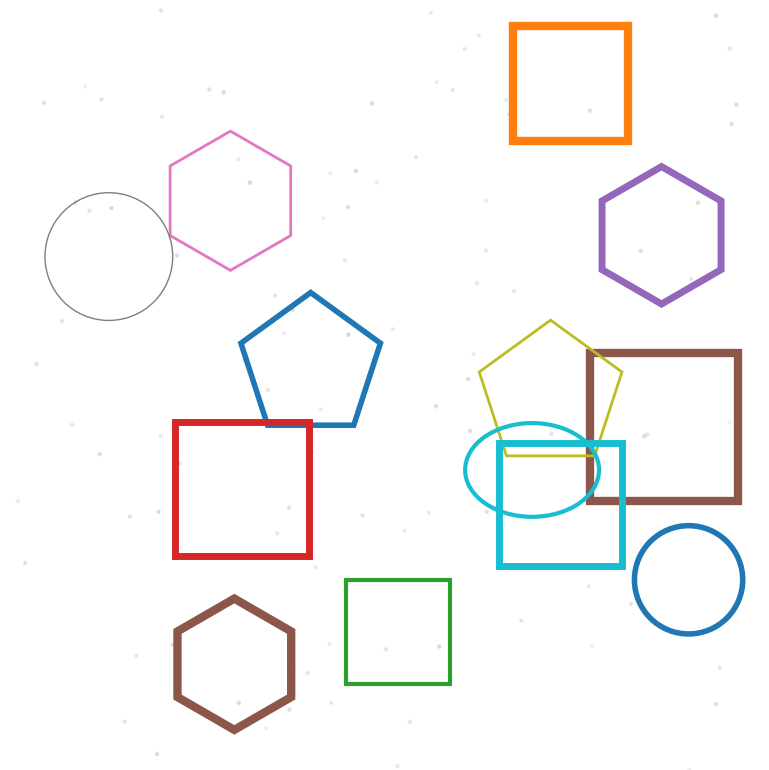[{"shape": "pentagon", "thickness": 2, "radius": 0.48, "center": [0.403, 0.525]}, {"shape": "circle", "thickness": 2, "radius": 0.35, "center": [0.894, 0.247]}, {"shape": "square", "thickness": 3, "radius": 0.37, "center": [0.741, 0.892]}, {"shape": "square", "thickness": 1.5, "radius": 0.34, "center": [0.516, 0.179]}, {"shape": "square", "thickness": 2.5, "radius": 0.43, "center": [0.314, 0.365]}, {"shape": "hexagon", "thickness": 2.5, "radius": 0.45, "center": [0.859, 0.694]}, {"shape": "hexagon", "thickness": 3, "radius": 0.43, "center": [0.304, 0.137]}, {"shape": "square", "thickness": 3, "radius": 0.48, "center": [0.863, 0.445]}, {"shape": "hexagon", "thickness": 1, "radius": 0.45, "center": [0.299, 0.739]}, {"shape": "circle", "thickness": 0.5, "radius": 0.41, "center": [0.141, 0.667]}, {"shape": "pentagon", "thickness": 1, "radius": 0.49, "center": [0.715, 0.487]}, {"shape": "square", "thickness": 2.5, "radius": 0.4, "center": [0.728, 0.345]}, {"shape": "oval", "thickness": 1.5, "radius": 0.43, "center": [0.691, 0.39]}]